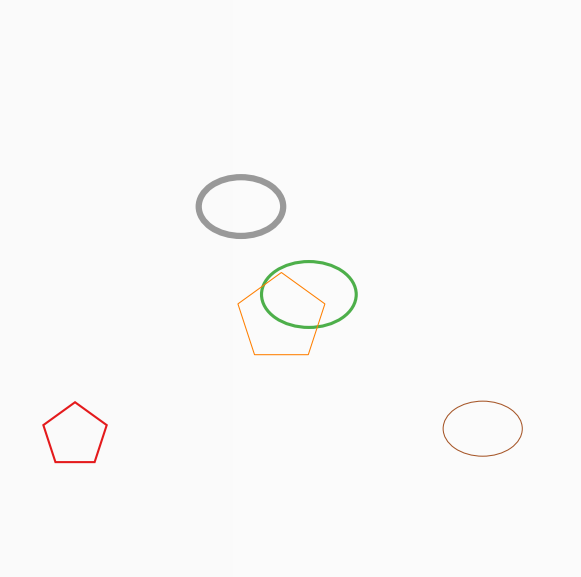[{"shape": "pentagon", "thickness": 1, "radius": 0.29, "center": [0.129, 0.245]}, {"shape": "oval", "thickness": 1.5, "radius": 0.41, "center": [0.531, 0.489]}, {"shape": "pentagon", "thickness": 0.5, "radius": 0.39, "center": [0.484, 0.449]}, {"shape": "oval", "thickness": 0.5, "radius": 0.34, "center": [0.83, 0.257]}, {"shape": "oval", "thickness": 3, "radius": 0.36, "center": [0.415, 0.641]}]